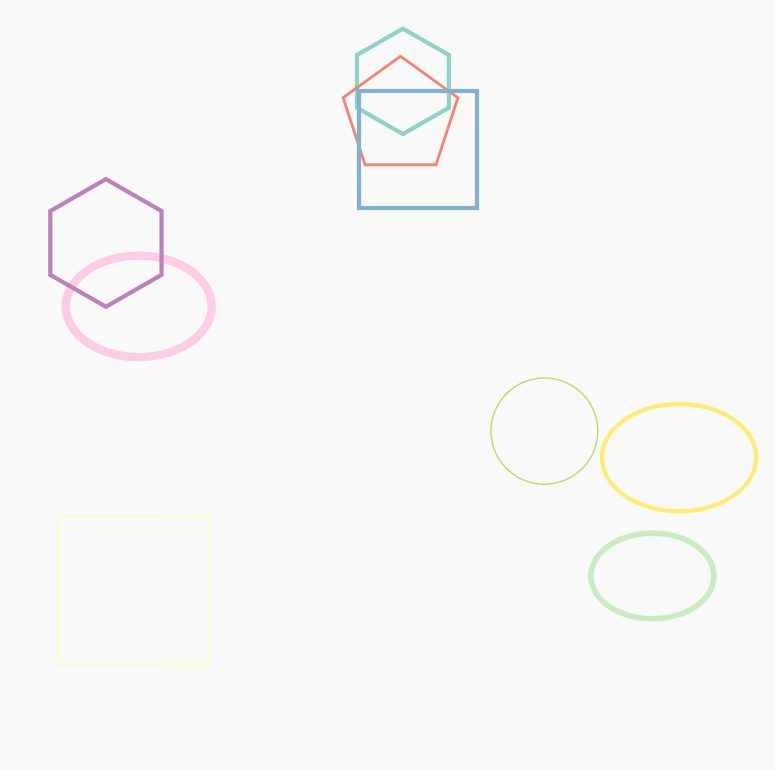[{"shape": "hexagon", "thickness": 1.5, "radius": 0.34, "center": [0.52, 0.894]}, {"shape": "square", "thickness": 0.5, "radius": 0.48, "center": [0.172, 0.234]}, {"shape": "pentagon", "thickness": 1, "radius": 0.39, "center": [0.517, 0.849]}, {"shape": "square", "thickness": 1.5, "radius": 0.38, "center": [0.539, 0.806]}, {"shape": "circle", "thickness": 0.5, "radius": 0.34, "center": [0.702, 0.44]}, {"shape": "oval", "thickness": 3, "radius": 0.47, "center": [0.179, 0.602]}, {"shape": "hexagon", "thickness": 1.5, "radius": 0.41, "center": [0.137, 0.684]}, {"shape": "oval", "thickness": 2, "radius": 0.4, "center": [0.842, 0.252]}, {"shape": "oval", "thickness": 1.5, "radius": 0.5, "center": [0.876, 0.406]}]